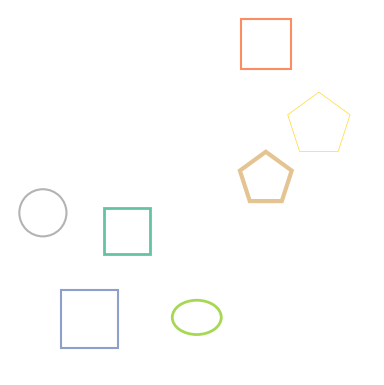[{"shape": "square", "thickness": 2, "radius": 0.3, "center": [0.33, 0.4]}, {"shape": "square", "thickness": 1.5, "radius": 0.32, "center": [0.691, 0.885]}, {"shape": "square", "thickness": 1.5, "radius": 0.38, "center": [0.232, 0.171]}, {"shape": "oval", "thickness": 2, "radius": 0.32, "center": [0.511, 0.176]}, {"shape": "pentagon", "thickness": 0.5, "radius": 0.43, "center": [0.828, 0.675]}, {"shape": "pentagon", "thickness": 3, "radius": 0.35, "center": [0.69, 0.535]}, {"shape": "circle", "thickness": 1.5, "radius": 0.31, "center": [0.111, 0.447]}]